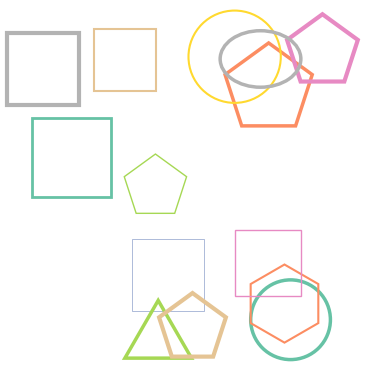[{"shape": "circle", "thickness": 2.5, "radius": 0.52, "center": [0.755, 0.17]}, {"shape": "square", "thickness": 2, "radius": 0.51, "center": [0.186, 0.592]}, {"shape": "pentagon", "thickness": 2.5, "radius": 0.6, "center": [0.698, 0.769]}, {"shape": "hexagon", "thickness": 1.5, "radius": 0.51, "center": [0.739, 0.211]}, {"shape": "square", "thickness": 0.5, "radius": 0.47, "center": [0.436, 0.287]}, {"shape": "square", "thickness": 1, "radius": 0.43, "center": [0.696, 0.317]}, {"shape": "pentagon", "thickness": 3, "radius": 0.48, "center": [0.838, 0.866]}, {"shape": "triangle", "thickness": 2.5, "radius": 0.5, "center": [0.411, 0.12]}, {"shape": "pentagon", "thickness": 1, "radius": 0.43, "center": [0.404, 0.515]}, {"shape": "circle", "thickness": 1.5, "radius": 0.6, "center": [0.609, 0.853]}, {"shape": "pentagon", "thickness": 3, "radius": 0.46, "center": [0.5, 0.148]}, {"shape": "square", "thickness": 1.5, "radius": 0.41, "center": [0.325, 0.845]}, {"shape": "square", "thickness": 3, "radius": 0.47, "center": [0.112, 0.821]}, {"shape": "oval", "thickness": 2.5, "radius": 0.52, "center": [0.677, 0.847]}]